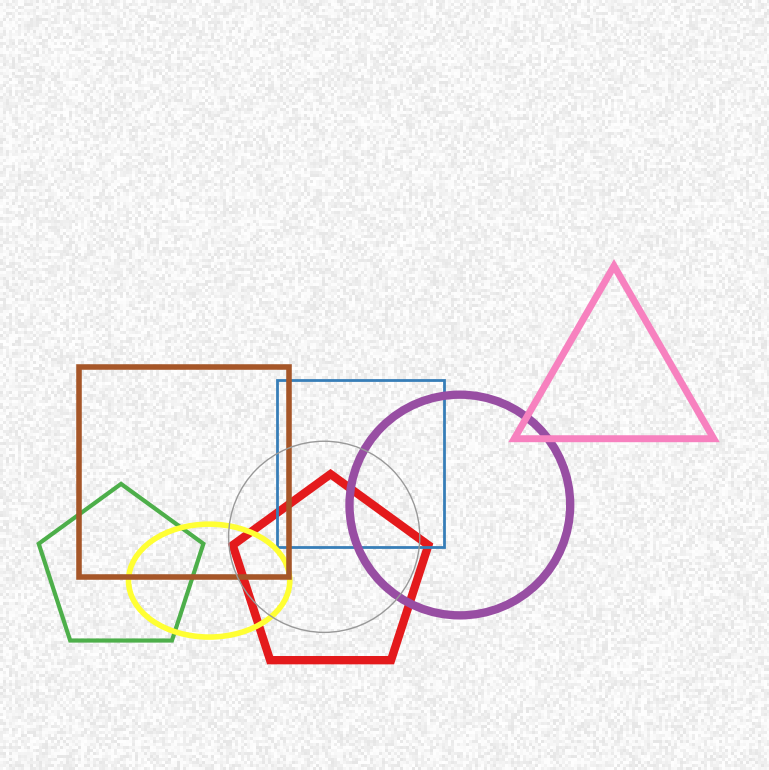[{"shape": "pentagon", "thickness": 3, "radius": 0.67, "center": [0.429, 0.251]}, {"shape": "square", "thickness": 1, "radius": 0.54, "center": [0.468, 0.398]}, {"shape": "pentagon", "thickness": 1.5, "radius": 0.56, "center": [0.157, 0.259]}, {"shape": "circle", "thickness": 3, "radius": 0.72, "center": [0.597, 0.344]}, {"shape": "oval", "thickness": 2, "radius": 0.52, "center": [0.272, 0.246]}, {"shape": "square", "thickness": 2, "radius": 0.68, "center": [0.239, 0.387]}, {"shape": "triangle", "thickness": 2.5, "radius": 0.75, "center": [0.797, 0.505]}, {"shape": "circle", "thickness": 0.5, "radius": 0.62, "center": [0.421, 0.303]}]